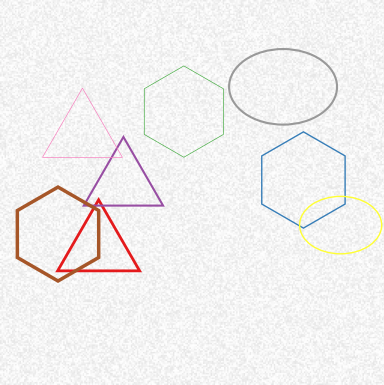[{"shape": "triangle", "thickness": 2, "radius": 0.61, "center": [0.256, 0.358]}, {"shape": "hexagon", "thickness": 1, "radius": 0.62, "center": [0.788, 0.533]}, {"shape": "hexagon", "thickness": 0.5, "radius": 0.59, "center": [0.478, 0.71]}, {"shape": "triangle", "thickness": 1.5, "radius": 0.59, "center": [0.321, 0.525]}, {"shape": "oval", "thickness": 1, "radius": 0.53, "center": [0.885, 0.415]}, {"shape": "hexagon", "thickness": 2.5, "radius": 0.61, "center": [0.151, 0.392]}, {"shape": "triangle", "thickness": 0.5, "radius": 0.6, "center": [0.214, 0.651]}, {"shape": "oval", "thickness": 1.5, "radius": 0.7, "center": [0.735, 0.774]}]